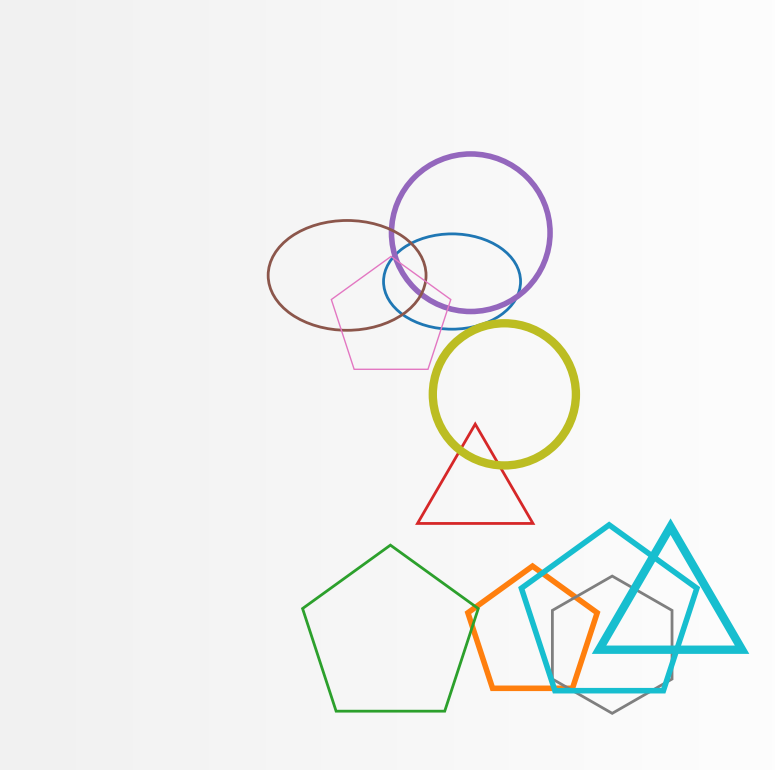[{"shape": "oval", "thickness": 1, "radius": 0.44, "center": [0.583, 0.634]}, {"shape": "pentagon", "thickness": 2, "radius": 0.44, "center": [0.687, 0.177]}, {"shape": "pentagon", "thickness": 1, "radius": 0.6, "center": [0.504, 0.173]}, {"shape": "triangle", "thickness": 1, "radius": 0.43, "center": [0.613, 0.363]}, {"shape": "circle", "thickness": 2, "radius": 0.51, "center": [0.607, 0.698]}, {"shape": "oval", "thickness": 1, "radius": 0.51, "center": [0.448, 0.642]}, {"shape": "pentagon", "thickness": 0.5, "radius": 0.41, "center": [0.505, 0.586]}, {"shape": "hexagon", "thickness": 1, "radius": 0.45, "center": [0.79, 0.163]}, {"shape": "circle", "thickness": 3, "radius": 0.46, "center": [0.651, 0.488]}, {"shape": "triangle", "thickness": 3, "radius": 0.53, "center": [0.865, 0.209]}, {"shape": "pentagon", "thickness": 2, "radius": 0.6, "center": [0.786, 0.199]}]